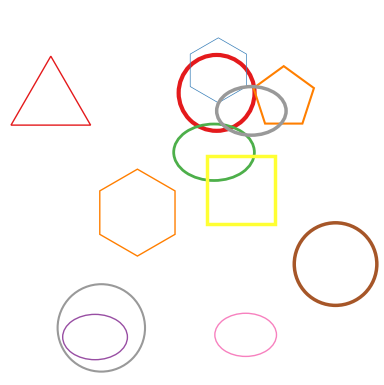[{"shape": "triangle", "thickness": 1, "radius": 0.6, "center": [0.132, 0.735]}, {"shape": "circle", "thickness": 3, "radius": 0.49, "center": [0.563, 0.759]}, {"shape": "hexagon", "thickness": 0.5, "radius": 0.42, "center": [0.567, 0.817]}, {"shape": "oval", "thickness": 2, "radius": 0.52, "center": [0.556, 0.605]}, {"shape": "oval", "thickness": 1, "radius": 0.42, "center": [0.247, 0.125]}, {"shape": "pentagon", "thickness": 1.5, "radius": 0.41, "center": [0.737, 0.746]}, {"shape": "hexagon", "thickness": 1, "radius": 0.56, "center": [0.357, 0.448]}, {"shape": "square", "thickness": 2.5, "radius": 0.44, "center": [0.626, 0.506]}, {"shape": "circle", "thickness": 2.5, "radius": 0.54, "center": [0.872, 0.314]}, {"shape": "oval", "thickness": 1, "radius": 0.4, "center": [0.638, 0.13]}, {"shape": "oval", "thickness": 2.5, "radius": 0.45, "center": [0.653, 0.712]}, {"shape": "circle", "thickness": 1.5, "radius": 0.57, "center": [0.263, 0.148]}]